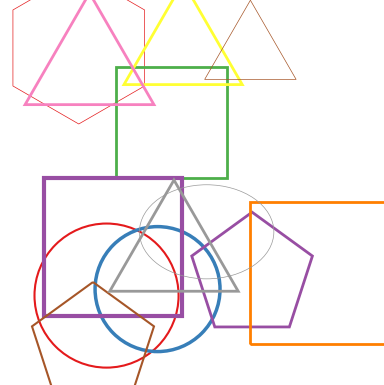[{"shape": "circle", "thickness": 1.5, "radius": 0.94, "center": [0.277, 0.232]}, {"shape": "hexagon", "thickness": 0.5, "radius": 0.99, "center": [0.205, 0.875]}, {"shape": "circle", "thickness": 2.5, "radius": 0.81, "center": [0.409, 0.249]}, {"shape": "square", "thickness": 2, "radius": 0.72, "center": [0.446, 0.681]}, {"shape": "pentagon", "thickness": 2, "radius": 0.82, "center": [0.655, 0.284]}, {"shape": "square", "thickness": 3, "radius": 0.9, "center": [0.293, 0.359]}, {"shape": "square", "thickness": 2, "radius": 0.92, "center": [0.835, 0.29]}, {"shape": "triangle", "thickness": 2, "radius": 0.89, "center": [0.476, 0.869]}, {"shape": "triangle", "thickness": 0.5, "radius": 0.69, "center": [0.65, 0.862]}, {"shape": "pentagon", "thickness": 1.5, "radius": 0.83, "center": [0.242, 0.101]}, {"shape": "triangle", "thickness": 2, "radius": 0.97, "center": [0.232, 0.825]}, {"shape": "oval", "thickness": 0.5, "radius": 0.87, "center": [0.537, 0.398]}, {"shape": "triangle", "thickness": 2, "radius": 0.96, "center": [0.452, 0.34]}]